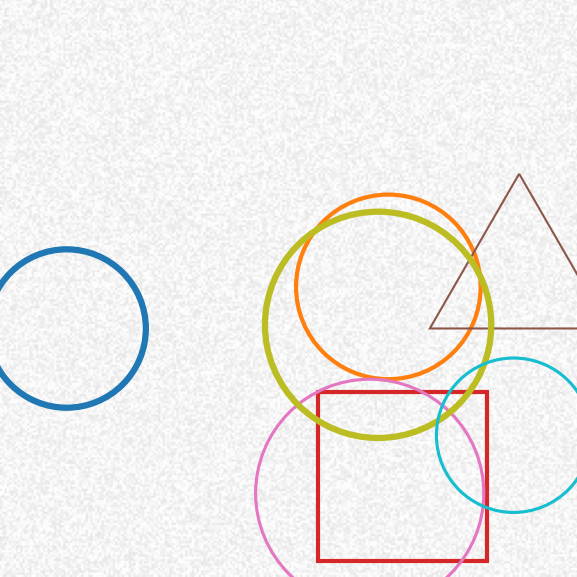[{"shape": "circle", "thickness": 3, "radius": 0.69, "center": [0.115, 0.43]}, {"shape": "circle", "thickness": 2, "radius": 0.8, "center": [0.672, 0.502]}, {"shape": "square", "thickness": 2, "radius": 0.73, "center": [0.697, 0.174]}, {"shape": "triangle", "thickness": 1, "radius": 0.89, "center": [0.899, 0.52]}, {"shape": "circle", "thickness": 1.5, "radius": 0.99, "center": [0.64, 0.145]}, {"shape": "circle", "thickness": 3, "radius": 0.98, "center": [0.655, 0.437]}, {"shape": "circle", "thickness": 1.5, "radius": 0.67, "center": [0.889, 0.245]}]